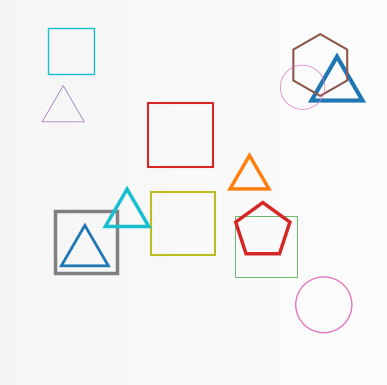[{"shape": "triangle", "thickness": 3, "radius": 0.38, "center": [0.87, 0.777]}, {"shape": "triangle", "thickness": 2, "radius": 0.35, "center": [0.219, 0.345]}, {"shape": "triangle", "thickness": 2.5, "radius": 0.29, "center": [0.644, 0.538]}, {"shape": "square", "thickness": 0.5, "radius": 0.4, "center": [0.686, 0.359]}, {"shape": "square", "thickness": 1.5, "radius": 0.42, "center": [0.466, 0.649]}, {"shape": "pentagon", "thickness": 2.5, "radius": 0.37, "center": [0.678, 0.4]}, {"shape": "triangle", "thickness": 0.5, "radius": 0.31, "center": [0.163, 0.715]}, {"shape": "hexagon", "thickness": 1.5, "radius": 0.4, "center": [0.827, 0.831]}, {"shape": "circle", "thickness": 0.5, "radius": 0.29, "center": [0.781, 0.773]}, {"shape": "circle", "thickness": 1, "radius": 0.36, "center": [0.836, 0.208]}, {"shape": "square", "thickness": 2.5, "radius": 0.4, "center": [0.222, 0.372]}, {"shape": "square", "thickness": 1.5, "radius": 0.41, "center": [0.472, 0.42]}, {"shape": "square", "thickness": 1, "radius": 0.3, "center": [0.183, 0.868]}, {"shape": "triangle", "thickness": 2.5, "radius": 0.32, "center": [0.328, 0.444]}]